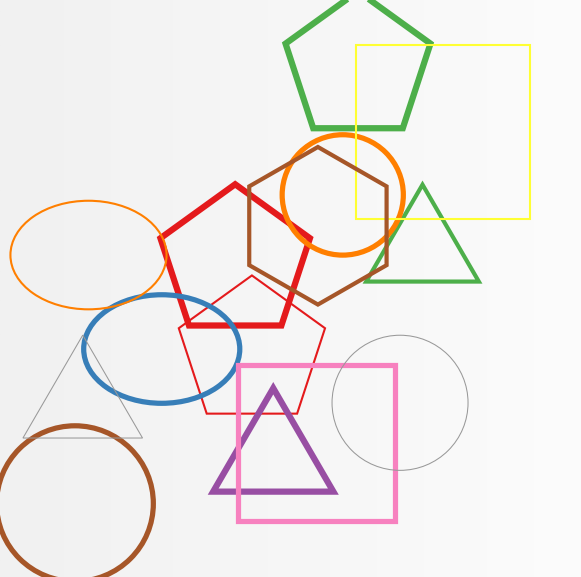[{"shape": "pentagon", "thickness": 3, "radius": 0.68, "center": [0.405, 0.545]}, {"shape": "pentagon", "thickness": 1, "radius": 0.66, "center": [0.433, 0.39]}, {"shape": "oval", "thickness": 2.5, "radius": 0.67, "center": [0.278, 0.395]}, {"shape": "pentagon", "thickness": 3, "radius": 0.66, "center": [0.616, 0.883]}, {"shape": "triangle", "thickness": 2, "radius": 0.56, "center": [0.727, 0.567]}, {"shape": "triangle", "thickness": 3, "radius": 0.6, "center": [0.47, 0.208]}, {"shape": "circle", "thickness": 2.5, "radius": 0.52, "center": [0.59, 0.662]}, {"shape": "oval", "thickness": 1, "radius": 0.67, "center": [0.152, 0.558]}, {"shape": "square", "thickness": 1, "radius": 0.75, "center": [0.762, 0.771]}, {"shape": "hexagon", "thickness": 2, "radius": 0.68, "center": [0.547, 0.608]}, {"shape": "circle", "thickness": 2.5, "radius": 0.67, "center": [0.129, 0.127]}, {"shape": "square", "thickness": 2.5, "radius": 0.68, "center": [0.544, 0.232]}, {"shape": "circle", "thickness": 0.5, "radius": 0.58, "center": [0.688, 0.302]}, {"shape": "triangle", "thickness": 0.5, "radius": 0.59, "center": [0.142, 0.3]}]